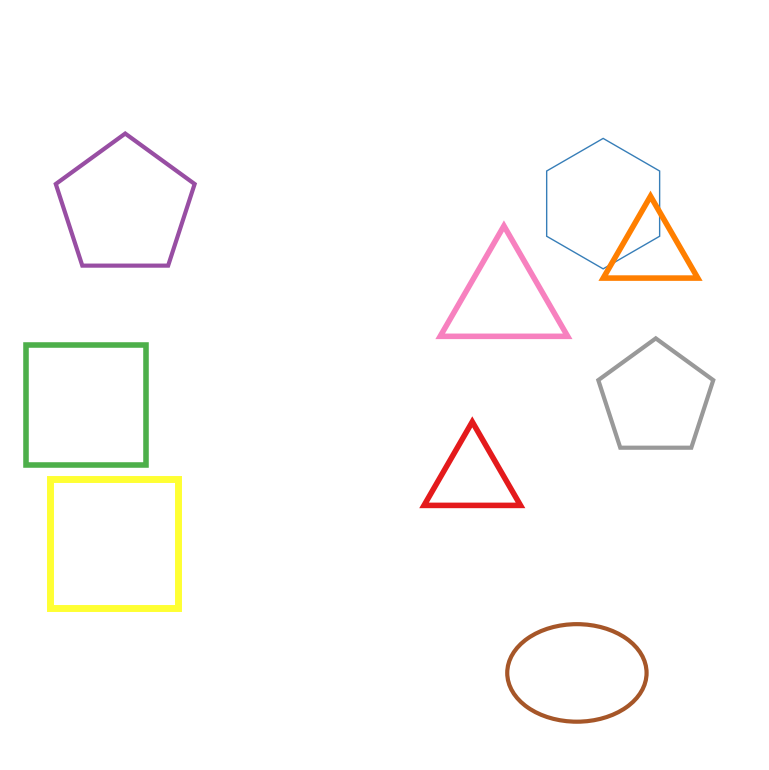[{"shape": "triangle", "thickness": 2, "radius": 0.36, "center": [0.613, 0.38]}, {"shape": "hexagon", "thickness": 0.5, "radius": 0.42, "center": [0.783, 0.736]}, {"shape": "square", "thickness": 2, "radius": 0.39, "center": [0.112, 0.474]}, {"shape": "pentagon", "thickness": 1.5, "radius": 0.47, "center": [0.163, 0.732]}, {"shape": "triangle", "thickness": 2, "radius": 0.35, "center": [0.845, 0.674]}, {"shape": "square", "thickness": 2.5, "radius": 0.42, "center": [0.148, 0.294]}, {"shape": "oval", "thickness": 1.5, "radius": 0.45, "center": [0.749, 0.126]}, {"shape": "triangle", "thickness": 2, "radius": 0.48, "center": [0.654, 0.611]}, {"shape": "pentagon", "thickness": 1.5, "radius": 0.39, "center": [0.852, 0.482]}]